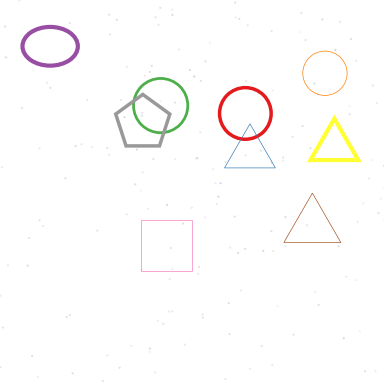[{"shape": "circle", "thickness": 2.5, "radius": 0.34, "center": [0.637, 0.705]}, {"shape": "triangle", "thickness": 0.5, "radius": 0.38, "center": [0.649, 0.602]}, {"shape": "circle", "thickness": 2, "radius": 0.35, "center": [0.417, 0.726]}, {"shape": "oval", "thickness": 3, "radius": 0.36, "center": [0.13, 0.88]}, {"shape": "circle", "thickness": 0.5, "radius": 0.29, "center": [0.844, 0.81]}, {"shape": "triangle", "thickness": 3, "radius": 0.36, "center": [0.869, 0.62]}, {"shape": "triangle", "thickness": 0.5, "radius": 0.43, "center": [0.811, 0.413]}, {"shape": "square", "thickness": 0.5, "radius": 0.33, "center": [0.433, 0.363]}, {"shape": "pentagon", "thickness": 2.5, "radius": 0.37, "center": [0.371, 0.681]}]